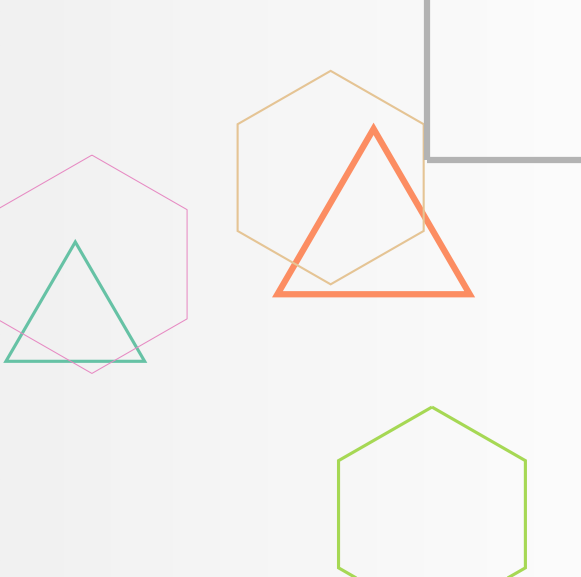[{"shape": "triangle", "thickness": 1.5, "radius": 0.69, "center": [0.13, 0.442]}, {"shape": "triangle", "thickness": 3, "radius": 0.95, "center": [0.643, 0.585]}, {"shape": "hexagon", "thickness": 0.5, "radius": 0.95, "center": [0.158, 0.542]}, {"shape": "hexagon", "thickness": 1.5, "radius": 0.93, "center": [0.743, 0.109]}, {"shape": "hexagon", "thickness": 1, "radius": 0.92, "center": [0.569, 0.692]}, {"shape": "square", "thickness": 3, "radius": 0.7, "center": [0.876, 0.863]}]